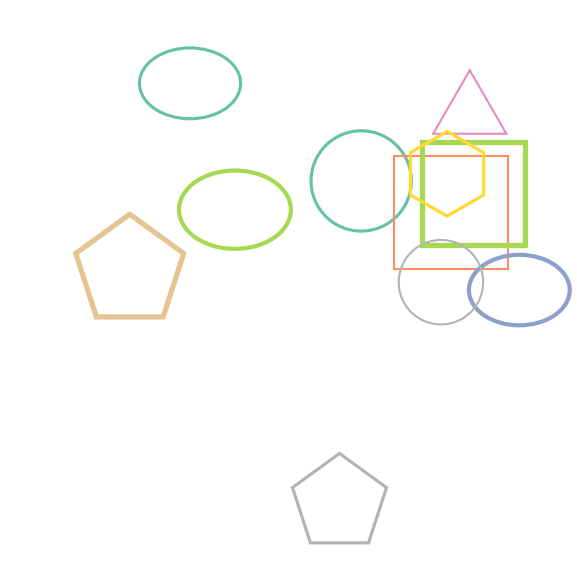[{"shape": "circle", "thickness": 1.5, "radius": 0.43, "center": [0.625, 0.686]}, {"shape": "oval", "thickness": 1.5, "radius": 0.44, "center": [0.329, 0.855]}, {"shape": "square", "thickness": 1, "radius": 0.49, "center": [0.781, 0.631]}, {"shape": "oval", "thickness": 2, "radius": 0.44, "center": [0.899, 0.497]}, {"shape": "triangle", "thickness": 1, "radius": 0.37, "center": [0.813, 0.804]}, {"shape": "square", "thickness": 2.5, "radius": 0.45, "center": [0.82, 0.664]}, {"shape": "oval", "thickness": 2, "radius": 0.48, "center": [0.407, 0.636]}, {"shape": "hexagon", "thickness": 1.5, "radius": 0.37, "center": [0.774, 0.698]}, {"shape": "pentagon", "thickness": 2.5, "radius": 0.49, "center": [0.225, 0.53]}, {"shape": "pentagon", "thickness": 1.5, "radius": 0.43, "center": [0.588, 0.128]}, {"shape": "circle", "thickness": 1, "radius": 0.37, "center": [0.764, 0.51]}]